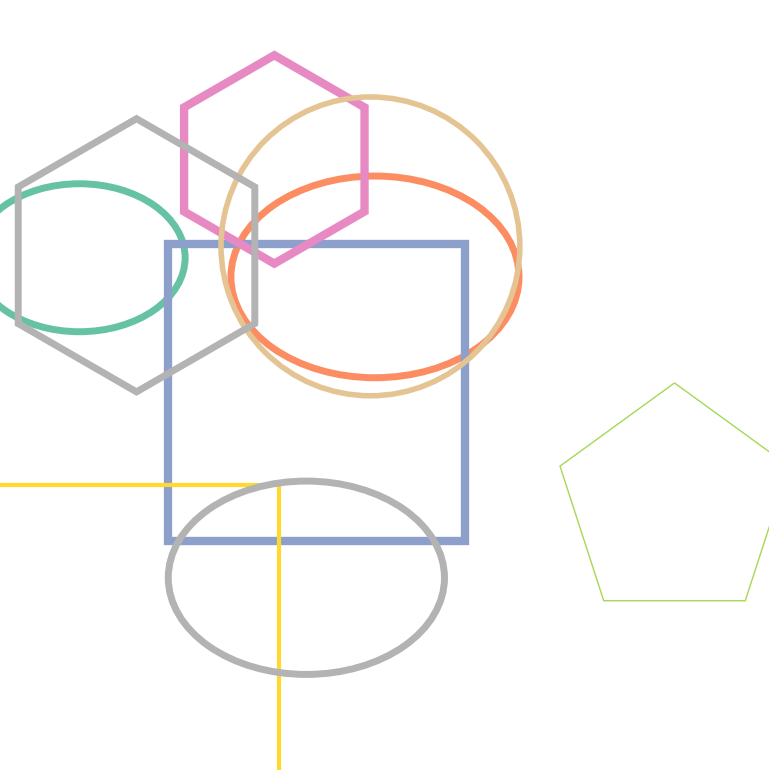[{"shape": "oval", "thickness": 2.5, "radius": 0.69, "center": [0.103, 0.665]}, {"shape": "oval", "thickness": 2.5, "radius": 0.94, "center": [0.487, 0.64]}, {"shape": "square", "thickness": 3, "radius": 0.96, "center": [0.411, 0.49]}, {"shape": "hexagon", "thickness": 3, "radius": 0.68, "center": [0.356, 0.793]}, {"shape": "pentagon", "thickness": 0.5, "radius": 0.78, "center": [0.876, 0.346]}, {"shape": "square", "thickness": 1.5, "radius": 0.94, "center": [0.174, 0.183]}, {"shape": "circle", "thickness": 2, "radius": 0.97, "center": [0.481, 0.68]}, {"shape": "hexagon", "thickness": 2.5, "radius": 0.89, "center": [0.177, 0.668]}, {"shape": "oval", "thickness": 2.5, "radius": 0.9, "center": [0.398, 0.25]}]